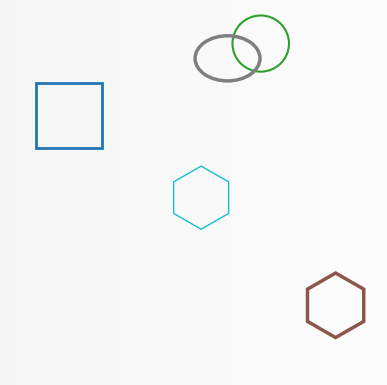[{"shape": "square", "thickness": 2, "radius": 0.42, "center": [0.179, 0.701]}, {"shape": "circle", "thickness": 1.5, "radius": 0.36, "center": [0.673, 0.887]}, {"shape": "hexagon", "thickness": 2.5, "radius": 0.42, "center": [0.866, 0.207]}, {"shape": "oval", "thickness": 2.5, "radius": 0.42, "center": [0.587, 0.848]}, {"shape": "hexagon", "thickness": 1, "radius": 0.41, "center": [0.519, 0.487]}]